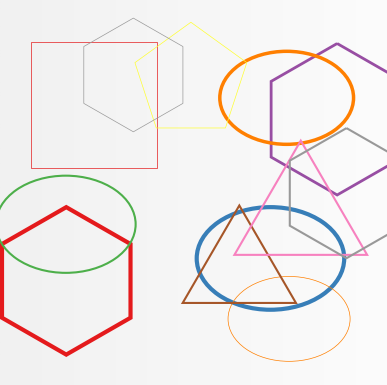[{"shape": "square", "thickness": 0.5, "radius": 0.82, "center": [0.242, 0.727]}, {"shape": "hexagon", "thickness": 3, "radius": 0.96, "center": [0.171, 0.27]}, {"shape": "oval", "thickness": 3, "radius": 0.95, "center": [0.698, 0.329]}, {"shape": "oval", "thickness": 1.5, "radius": 0.9, "center": [0.17, 0.418]}, {"shape": "hexagon", "thickness": 2, "radius": 0.98, "center": [0.87, 0.69]}, {"shape": "oval", "thickness": 0.5, "radius": 0.79, "center": [0.746, 0.172]}, {"shape": "oval", "thickness": 2.5, "radius": 0.86, "center": [0.74, 0.746]}, {"shape": "pentagon", "thickness": 0.5, "radius": 0.76, "center": [0.493, 0.79]}, {"shape": "triangle", "thickness": 1.5, "radius": 0.84, "center": [0.618, 0.298]}, {"shape": "triangle", "thickness": 1.5, "radius": 0.99, "center": [0.776, 0.437]}, {"shape": "hexagon", "thickness": 0.5, "radius": 0.74, "center": [0.344, 0.805]}, {"shape": "hexagon", "thickness": 1.5, "radius": 0.84, "center": [0.894, 0.498]}]